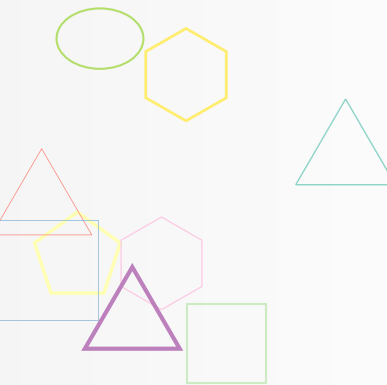[{"shape": "triangle", "thickness": 1, "radius": 0.74, "center": [0.892, 0.594]}, {"shape": "pentagon", "thickness": 2.5, "radius": 0.58, "center": [0.2, 0.333]}, {"shape": "triangle", "thickness": 0.5, "radius": 0.75, "center": [0.108, 0.464]}, {"shape": "square", "thickness": 0.5, "radius": 0.65, "center": [0.123, 0.299]}, {"shape": "oval", "thickness": 1.5, "radius": 0.56, "center": [0.258, 0.9]}, {"shape": "hexagon", "thickness": 1, "radius": 0.6, "center": [0.417, 0.316]}, {"shape": "triangle", "thickness": 3, "radius": 0.71, "center": [0.341, 0.165]}, {"shape": "square", "thickness": 1.5, "radius": 0.51, "center": [0.584, 0.108]}, {"shape": "hexagon", "thickness": 2, "radius": 0.6, "center": [0.48, 0.806]}]